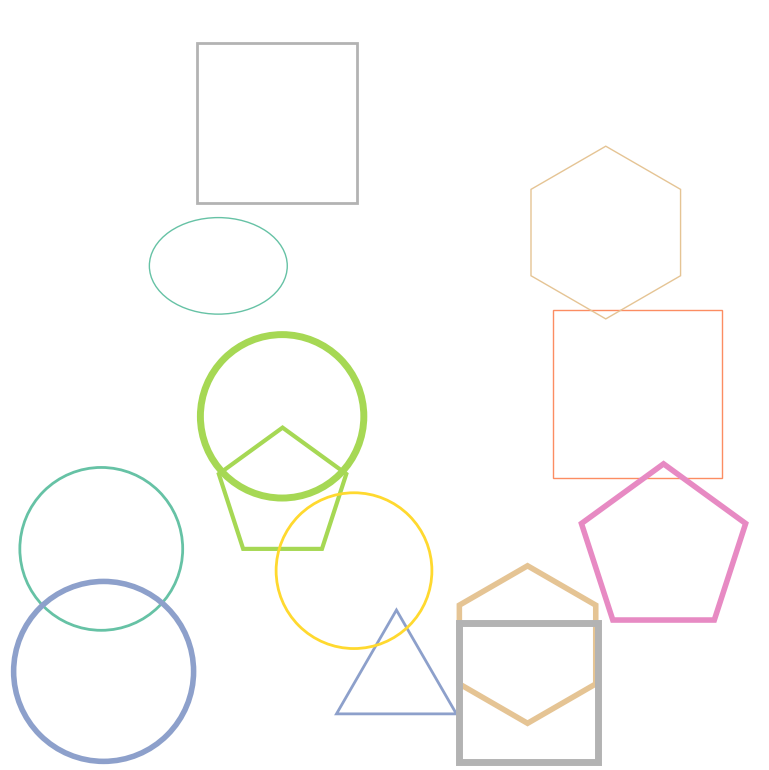[{"shape": "oval", "thickness": 0.5, "radius": 0.45, "center": [0.284, 0.655]}, {"shape": "circle", "thickness": 1, "radius": 0.53, "center": [0.132, 0.287]}, {"shape": "square", "thickness": 0.5, "radius": 0.55, "center": [0.828, 0.488]}, {"shape": "circle", "thickness": 2, "radius": 0.58, "center": [0.135, 0.128]}, {"shape": "triangle", "thickness": 1, "radius": 0.45, "center": [0.515, 0.118]}, {"shape": "pentagon", "thickness": 2, "radius": 0.56, "center": [0.862, 0.285]}, {"shape": "circle", "thickness": 2.5, "radius": 0.53, "center": [0.366, 0.459]}, {"shape": "pentagon", "thickness": 1.5, "radius": 0.44, "center": [0.367, 0.358]}, {"shape": "circle", "thickness": 1, "radius": 0.51, "center": [0.46, 0.259]}, {"shape": "hexagon", "thickness": 0.5, "radius": 0.56, "center": [0.787, 0.698]}, {"shape": "hexagon", "thickness": 2, "radius": 0.51, "center": [0.685, 0.163]}, {"shape": "square", "thickness": 1, "radius": 0.52, "center": [0.359, 0.84]}, {"shape": "square", "thickness": 2.5, "radius": 0.45, "center": [0.686, 0.101]}]